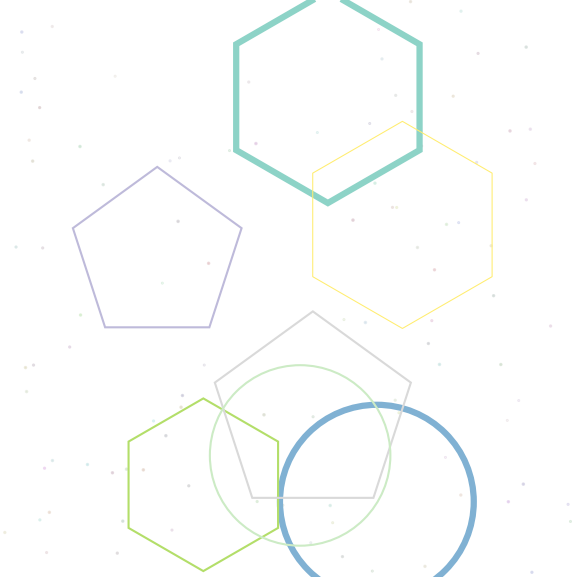[{"shape": "hexagon", "thickness": 3, "radius": 0.92, "center": [0.568, 0.831]}, {"shape": "pentagon", "thickness": 1, "radius": 0.77, "center": [0.272, 0.557]}, {"shape": "circle", "thickness": 3, "radius": 0.84, "center": [0.653, 0.13]}, {"shape": "hexagon", "thickness": 1, "radius": 0.75, "center": [0.352, 0.16]}, {"shape": "pentagon", "thickness": 1, "radius": 0.89, "center": [0.542, 0.281]}, {"shape": "circle", "thickness": 1, "radius": 0.78, "center": [0.52, 0.21]}, {"shape": "hexagon", "thickness": 0.5, "radius": 0.9, "center": [0.697, 0.61]}]